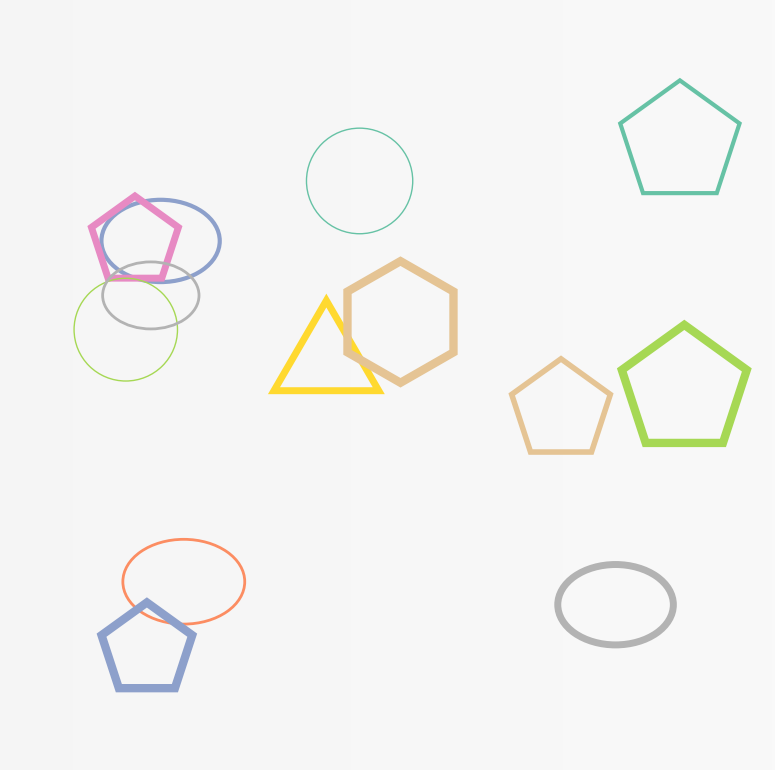[{"shape": "circle", "thickness": 0.5, "radius": 0.34, "center": [0.464, 0.765]}, {"shape": "pentagon", "thickness": 1.5, "radius": 0.4, "center": [0.877, 0.815]}, {"shape": "oval", "thickness": 1, "radius": 0.39, "center": [0.237, 0.245]}, {"shape": "pentagon", "thickness": 3, "radius": 0.31, "center": [0.19, 0.156]}, {"shape": "oval", "thickness": 1.5, "radius": 0.38, "center": [0.207, 0.687]}, {"shape": "pentagon", "thickness": 2.5, "radius": 0.29, "center": [0.174, 0.686]}, {"shape": "pentagon", "thickness": 3, "radius": 0.42, "center": [0.883, 0.493]}, {"shape": "circle", "thickness": 0.5, "radius": 0.33, "center": [0.162, 0.572]}, {"shape": "triangle", "thickness": 2.5, "radius": 0.39, "center": [0.421, 0.532]}, {"shape": "pentagon", "thickness": 2, "radius": 0.33, "center": [0.724, 0.467]}, {"shape": "hexagon", "thickness": 3, "radius": 0.39, "center": [0.517, 0.582]}, {"shape": "oval", "thickness": 1, "radius": 0.31, "center": [0.195, 0.616]}, {"shape": "oval", "thickness": 2.5, "radius": 0.37, "center": [0.794, 0.215]}]